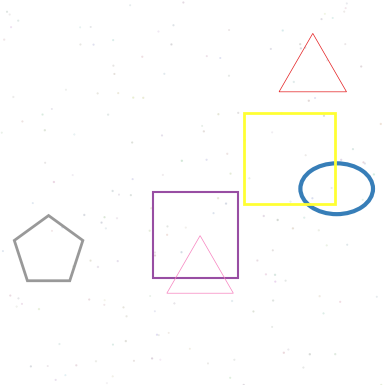[{"shape": "triangle", "thickness": 0.5, "radius": 0.51, "center": [0.812, 0.812]}, {"shape": "oval", "thickness": 3, "radius": 0.47, "center": [0.875, 0.51]}, {"shape": "square", "thickness": 1.5, "radius": 0.55, "center": [0.508, 0.389]}, {"shape": "square", "thickness": 2, "radius": 0.59, "center": [0.753, 0.588]}, {"shape": "triangle", "thickness": 0.5, "radius": 0.5, "center": [0.52, 0.288]}, {"shape": "pentagon", "thickness": 2, "radius": 0.47, "center": [0.126, 0.347]}]